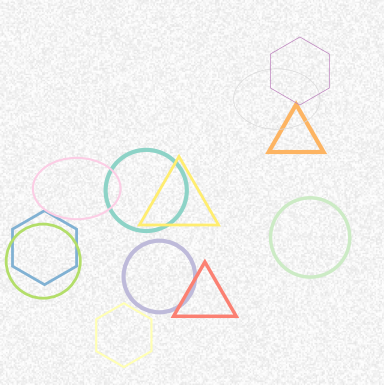[{"shape": "circle", "thickness": 3, "radius": 0.53, "center": [0.38, 0.505]}, {"shape": "hexagon", "thickness": 1.5, "radius": 0.41, "center": [0.322, 0.129]}, {"shape": "circle", "thickness": 3, "radius": 0.47, "center": [0.414, 0.282]}, {"shape": "triangle", "thickness": 2.5, "radius": 0.47, "center": [0.532, 0.225]}, {"shape": "hexagon", "thickness": 2, "radius": 0.48, "center": [0.116, 0.357]}, {"shape": "triangle", "thickness": 3, "radius": 0.41, "center": [0.769, 0.646]}, {"shape": "circle", "thickness": 2, "radius": 0.48, "center": [0.112, 0.322]}, {"shape": "oval", "thickness": 1.5, "radius": 0.57, "center": [0.199, 0.51]}, {"shape": "oval", "thickness": 0.5, "radius": 0.56, "center": [0.719, 0.743]}, {"shape": "hexagon", "thickness": 0.5, "radius": 0.44, "center": [0.779, 0.816]}, {"shape": "circle", "thickness": 2.5, "radius": 0.51, "center": [0.806, 0.383]}, {"shape": "triangle", "thickness": 2, "radius": 0.59, "center": [0.465, 0.475]}]